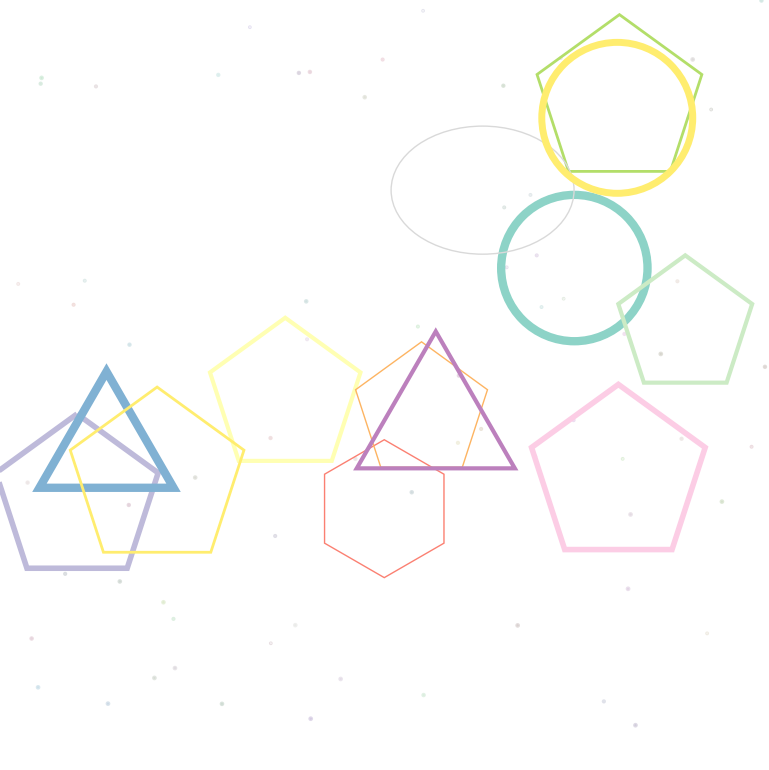[{"shape": "circle", "thickness": 3, "radius": 0.48, "center": [0.746, 0.652]}, {"shape": "pentagon", "thickness": 1.5, "radius": 0.51, "center": [0.37, 0.485]}, {"shape": "pentagon", "thickness": 2, "radius": 0.55, "center": [0.1, 0.352]}, {"shape": "hexagon", "thickness": 0.5, "radius": 0.45, "center": [0.499, 0.339]}, {"shape": "triangle", "thickness": 3, "radius": 0.5, "center": [0.138, 0.417]}, {"shape": "pentagon", "thickness": 0.5, "radius": 0.45, "center": [0.547, 0.466]}, {"shape": "pentagon", "thickness": 1, "radius": 0.56, "center": [0.804, 0.868]}, {"shape": "pentagon", "thickness": 2, "radius": 0.59, "center": [0.803, 0.382]}, {"shape": "oval", "thickness": 0.5, "radius": 0.59, "center": [0.627, 0.753]}, {"shape": "triangle", "thickness": 1.5, "radius": 0.59, "center": [0.566, 0.451]}, {"shape": "pentagon", "thickness": 1.5, "radius": 0.46, "center": [0.89, 0.577]}, {"shape": "pentagon", "thickness": 1, "radius": 0.59, "center": [0.204, 0.379]}, {"shape": "circle", "thickness": 2.5, "radius": 0.49, "center": [0.802, 0.847]}]